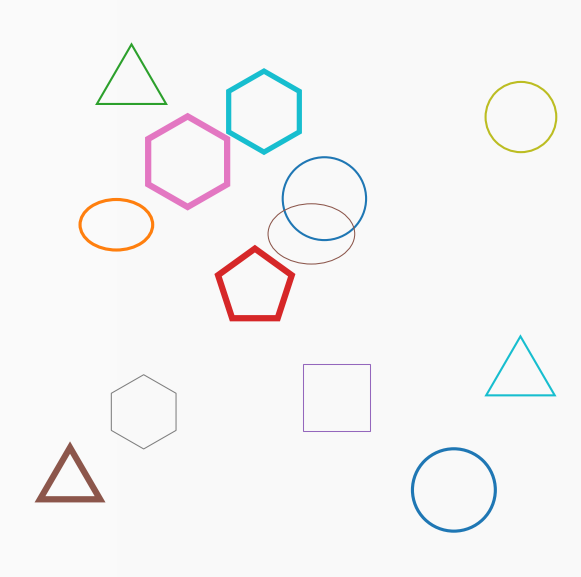[{"shape": "circle", "thickness": 1.5, "radius": 0.36, "center": [0.781, 0.151]}, {"shape": "circle", "thickness": 1, "radius": 0.36, "center": [0.558, 0.655]}, {"shape": "oval", "thickness": 1.5, "radius": 0.31, "center": [0.2, 0.61]}, {"shape": "triangle", "thickness": 1, "radius": 0.34, "center": [0.226, 0.854]}, {"shape": "pentagon", "thickness": 3, "radius": 0.33, "center": [0.439, 0.502]}, {"shape": "square", "thickness": 0.5, "radius": 0.29, "center": [0.58, 0.31]}, {"shape": "oval", "thickness": 0.5, "radius": 0.37, "center": [0.536, 0.594]}, {"shape": "triangle", "thickness": 3, "radius": 0.3, "center": [0.12, 0.164]}, {"shape": "hexagon", "thickness": 3, "radius": 0.39, "center": [0.323, 0.719]}, {"shape": "hexagon", "thickness": 0.5, "radius": 0.32, "center": [0.247, 0.286]}, {"shape": "circle", "thickness": 1, "radius": 0.3, "center": [0.896, 0.796]}, {"shape": "triangle", "thickness": 1, "radius": 0.34, "center": [0.895, 0.349]}, {"shape": "hexagon", "thickness": 2.5, "radius": 0.35, "center": [0.454, 0.806]}]